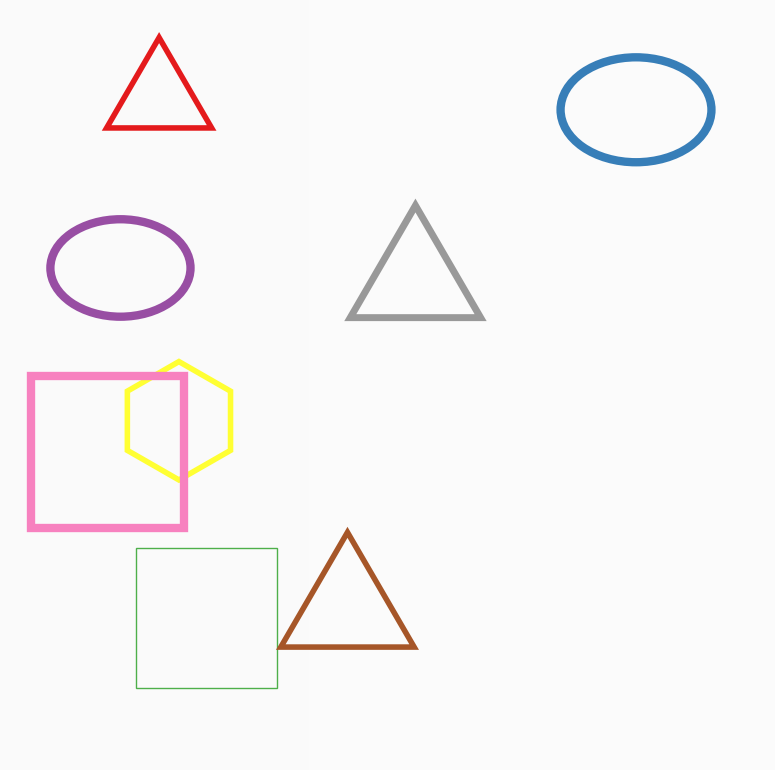[{"shape": "triangle", "thickness": 2, "radius": 0.39, "center": [0.205, 0.873]}, {"shape": "oval", "thickness": 3, "radius": 0.49, "center": [0.821, 0.857]}, {"shape": "square", "thickness": 0.5, "radius": 0.45, "center": [0.266, 0.198]}, {"shape": "oval", "thickness": 3, "radius": 0.45, "center": [0.155, 0.652]}, {"shape": "hexagon", "thickness": 2, "radius": 0.38, "center": [0.231, 0.454]}, {"shape": "triangle", "thickness": 2, "radius": 0.5, "center": [0.448, 0.209]}, {"shape": "square", "thickness": 3, "radius": 0.49, "center": [0.139, 0.413]}, {"shape": "triangle", "thickness": 2.5, "radius": 0.49, "center": [0.536, 0.636]}]